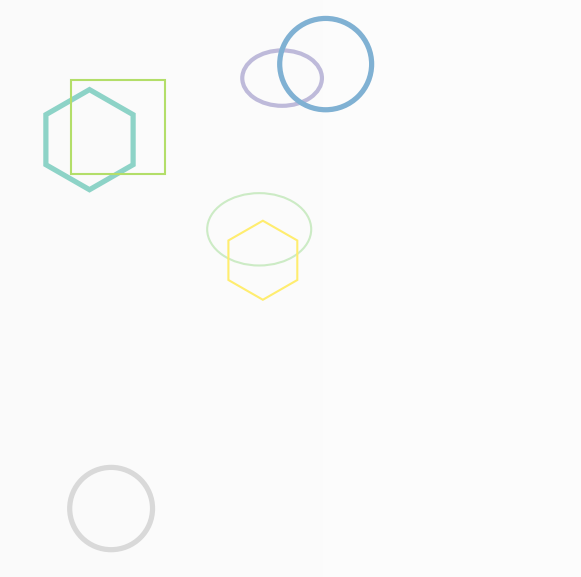[{"shape": "hexagon", "thickness": 2.5, "radius": 0.43, "center": [0.154, 0.757]}, {"shape": "oval", "thickness": 2, "radius": 0.34, "center": [0.485, 0.864]}, {"shape": "circle", "thickness": 2.5, "radius": 0.4, "center": [0.56, 0.888]}, {"shape": "square", "thickness": 1, "radius": 0.4, "center": [0.203, 0.779]}, {"shape": "circle", "thickness": 2.5, "radius": 0.36, "center": [0.191, 0.119]}, {"shape": "oval", "thickness": 1, "radius": 0.45, "center": [0.446, 0.602]}, {"shape": "hexagon", "thickness": 1, "radius": 0.34, "center": [0.452, 0.549]}]